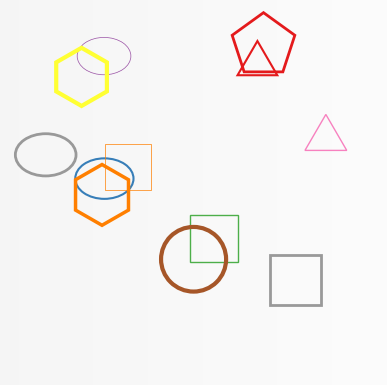[{"shape": "triangle", "thickness": 1.5, "radius": 0.3, "center": [0.664, 0.834]}, {"shape": "pentagon", "thickness": 2, "radius": 0.43, "center": [0.68, 0.882]}, {"shape": "oval", "thickness": 1.5, "radius": 0.38, "center": [0.269, 0.536]}, {"shape": "square", "thickness": 1, "radius": 0.31, "center": [0.552, 0.38]}, {"shape": "oval", "thickness": 0.5, "radius": 0.35, "center": [0.268, 0.854]}, {"shape": "square", "thickness": 0.5, "radius": 0.3, "center": [0.331, 0.566]}, {"shape": "hexagon", "thickness": 2.5, "radius": 0.39, "center": [0.263, 0.494]}, {"shape": "hexagon", "thickness": 3, "radius": 0.38, "center": [0.21, 0.8]}, {"shape": "circle", "thickness": 3, "radius": 0.42, "center": [0.5, 0.327]}, {"shape": "triangle", "thickness": 1, "radius": 0.31, "center": [0.841, 0.64]}, {"shape": "square", "thickness": 2, "radius": 0.33, "center": [0.763, 0.273]}, {"shape": "oval", "thickness": 2, "radius": 0.39, "center": [0.118, 0.598]}]